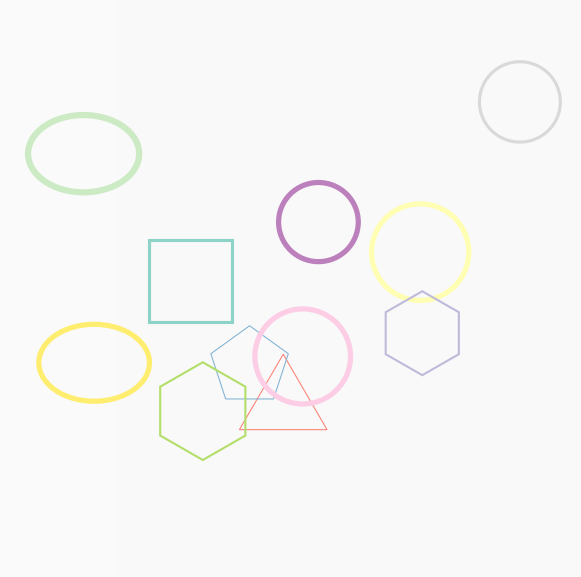[{"shape": "square", "thickness": 1.5, "radius": 0.36, "center": [0.328, 0.512]}, {"shape": "circle", "thickness": 2.5, "radius": 0.42, "center": [0.723, 0.563]}, {"shape": "hexagon", "thickness": 1, "radius": 0.36, "center": [0.726, 0.422]}, {"shape": "triangle", "thickness": 0.5, "radius": 0.44, "center": [0.487, 0.299]}, {"shape": "pentagon", "thickness": 0.5, "radius": 0.35, "center": [0.429, 0.365]}, {"shape": "hexagon", "thickness": 1, "radius": 0.42, "center": [0.349, 0.287]}, {"shape": "circle", "thickness": 2.5, "radius": 0.41, "center": [0.521, 0.382]}, {"shape": "circle", "thickness": 1.5, "radius": 0.35, "center": [0.894, 0.823]}, {"shape": "circle", "thickness": 2.5, "radius": 0.34, "center": [0.548, 0.615]}, {"shape": "oval", "thickness": 3, "radius": 0.48, "center": [0.144, 0.733]}, {"shape": "oval", "thickness": 2.5, "radius": 0.48, "center": [0.162, 0.371]}]